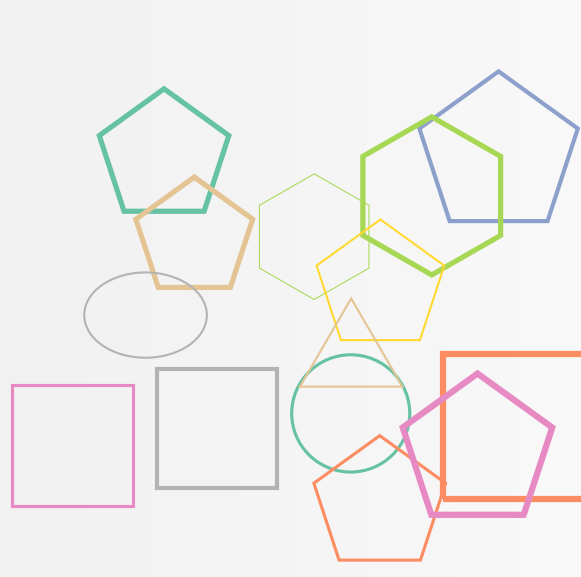[{"shape": "circle", "thickness": 1.5, "radius": 0.51, "center": [0.603, 0.283]}, {"shape": "pentagon", "thickness": 2.5, "radius": 0.59, "center": [0.282, 0.728]}, {"shape": "square", "thickness": 3, "radius": 0.63, "center": [0.888, 0.261]}, {"shape": "pentagon", "thickness": 1.5, "radius": 0.6, "center": [0.653, 0.126]}, {"shape": "pentagon", "thickness": 2, "radius": 0.72, "center": [0.858, 0.732]}, {"shape": "square", "thickness": 1.5, "radius": 0.52, "center": [0.125, 0.227]}, {"shape": "pentagon", "thickness": 3, "radius": 0.68, "center": [0.822, 0.217]}, {"shape": "hexagon", "thickness": 2.5, "radius": 0.68, "center": [0.743, 0.66]}, {"shape": "hexagon", "thickness": 0.5, "radius": 0.54, "center": [0.541, 0.589]}, {"shape": "pentagon", "thickness": 1, "radius": 0.58, "center": [0.655, 0.504]}, {"shape": "pentagon", "thickness": 2.5, "radius": 0.53, "center": [0.334, 0.587]}, {"shape": "triangle", "thickness": 1, "radius": 0.51, "center": [0.604, 0.381]}, {"shape": "oval", "thickness": 1, "radius": 0.53, "center": [0.25, 0.454]}, {"shape": "square", "thickness": 2, "radius": 0.52, "center": [0.373, 0.257]}]